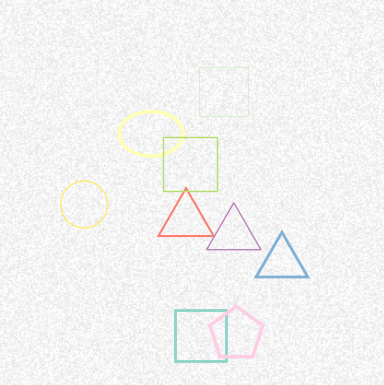[{"shape": "square", "thickness": 2, "radius": 0.33, "center": [0.522, 0.129]}, {"shape": "oval", "thickness": 2.5, "radius": 0.41, "center": [0.392, 0.653]}, {"shape": "triangle", "thickness": 1.5, "radius": 0.41, "center": [0.483, 0.428]}, {"shape": "triangle", "thickness": 2, "radius": 0.39, "center": [0.732, 0.319]}, {"shape": "square", "thickness": 1, "radius": 0.35, "center": [0.495, 0.575]}, {"shape": "pentagon", "thickness": 2.5, "radius": 0.36, "center": [0.614, 0.132]}, {"shape": "triangle", "thickness": 1, "radius": 0.41, "center": [0.607, 0.392]}, {"shape": "square", "thickness": 0.5, "radius": 0.32, "center": [0.58, 0.762]}, {"shape": "circle", "thickness": 1, "radius": 0.3, "center": [0.219, 0.469]}]